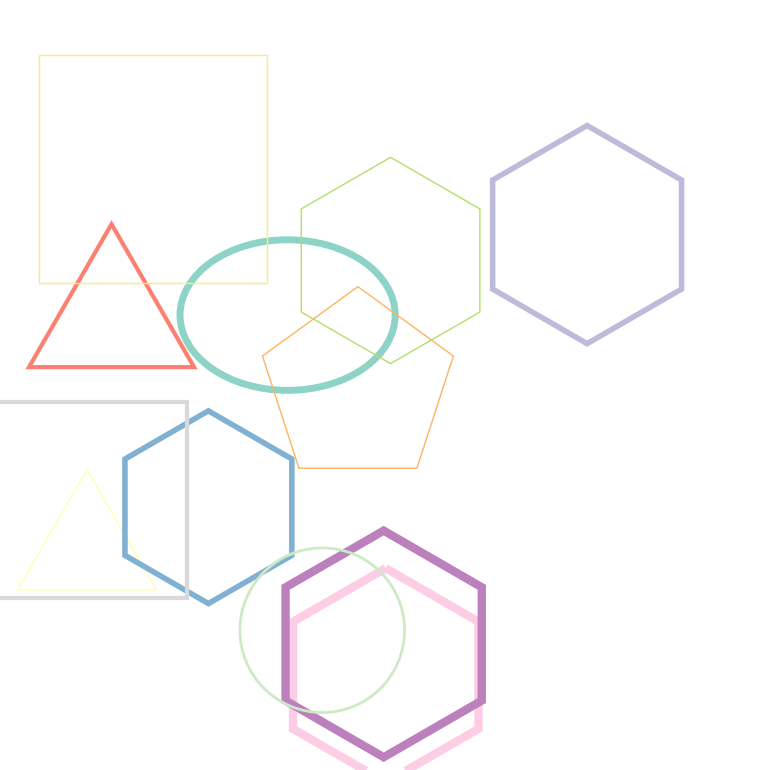[{"shape": "oval", "thickness": 2.5, "radius": 0.7, "center": [0.374, 0.591]}, {"shape": "triangle", "thickness": 0.5, "radius": 0.52, "center": [0.113, 0.286]}, {"shape": "hexagon", "thickness": 2, "radius": 0.71, "center": [0.762, 0.695]}, {"shape": "triangle", "thickness": 1.5, "radius": 0.62, "center": [0.145, 0.585]}, {"shape": "hexagon", "thickness": 2, "radius": 0.63, "center": [0.271, 0.341]}, {"shape": "pentagon", "thickness": 0.5, "radius": 0.65, "center": [0.465, 0.497]}, {"shape": "hexagon", "thickness": 0.5, "radius": 0.67, "center": [0.507, 0.662]}, {"shape": "hexagon", "thickness": 3, "radius": 0.7, "center": [0.501, 0.123]}, {"shape": "square", "thickness": 1.5, "radius": 0.64, "center": [0.116, 0.35]}, {"shape": "hexagon", "thickness": 3, "radius": 0.74, "center": [0.498, 0.164]}, {"shape": "circle", "thickness": 1, "radius": 0.53, "center": [0.419, 0.182]}, {"shape": "square", "thickness": 0.5, "radius": 0.74, "center": [0.198, 0.781]}]